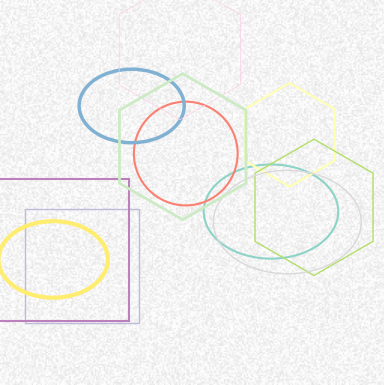[{"shape": "oval", "thickness": 1.5, "radius": 0.87, "center": [0.704, 0.45]}, {"shape": "hexagon", "thickness": 1.5, "radius": 0.67, "center": [0.752, 0.65]}, {"shape": "square", "thickness": 1, "radius": 0.74, "center": [0.212, 0.308]}, {"shape": "circle", "thickness": 1.5, "radius": 0.67, "center": [0.483, 0.601]}, {"shape": "oval", "thickness": 2.5, "radius": 0.68, "center": [0.342, 0.725]}, {"shape": "hexagon", "thickness": 1, "radius": 0.88, "center": [0.816, 0.462]}, {"shape": "hexagon", "thickness": 0.5, "radius": 0.91, "center": [0.467, 0.871]}, {"shape": "oval", "thickness": 1, "radius": 0.96, "center": [0.746, 0.423]}, {"shape": "square", "thickness": 1.5, "radius": 0.92, "center": [0.152, 0.351]}, {"shape": "hexagon", "thickness": 2, "radius": 0.95, "center": [0.475, 0.619]}, {"shape": "oval", "thickness": 3, "radius": 0.71, "center": [0.138, 0.326]}]